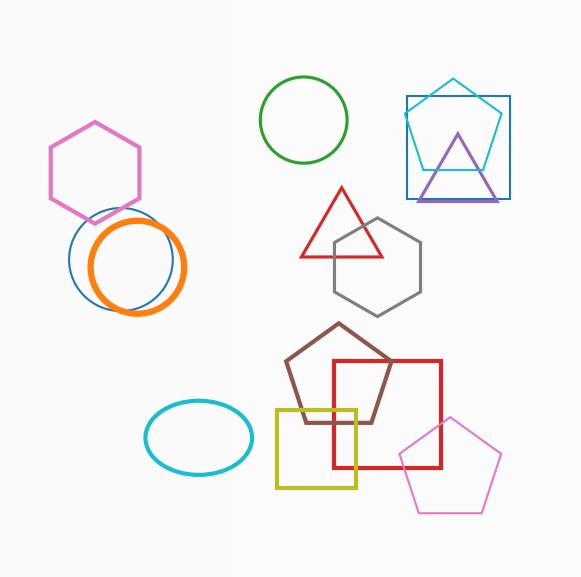[{"shape": "square", "thickness": 1, "radius": 0.44, "center": [0.789, 0.743]}, {"shape": "circle", "thickness": 1, "radius": 0.45, "center": [0.208, 0.55]}, {"shape": "circle", "thickness": 3, "radius": 0.4, "center": [0.236, 0.536]}, {"shape": "circle", "thickness": 1.5, "radius": 0.37, "center": [0.523, 0.791]}, {"shape": "triangle", "thickness": 1.5, "radius": 0.4, "center": [0.588, 0.594]}, {"shape": "square", "thickness": 2, "radius": 0.46, "center": [0.666, 0.281]}, {"shape": "triangle", "thickness": 1.5, "radius": 0.39, "center": [0.788, 0.689]}, {"shape": "pentagon", "thickness": 2, "radius": 0.48, "center": [0.583, 0.344]}, {"shape": "hexagon", "thickness": 2, "radius": 0.44, "center": [0.164, 0.7]}, {"shape": "pentagon", "thickness": 1, "radius": 0.46, "center": [0.775, 0.185]}, {"shape": "hexagon", "thickness": 1.5, "radius": 0.43, "center": [0.649, 0.536]}, {"shape": "square", "thickness": 2, "radius": 0.34, "center": [0.544, 0.221]}, {"shape": "pentagon", "thickness": 1, "radius": 0.44, "center": [0.78, 0.776]}, {"shape": "oval", "thickness": 2, "radius": 0.46, "center": [0.342, 0.241]}]